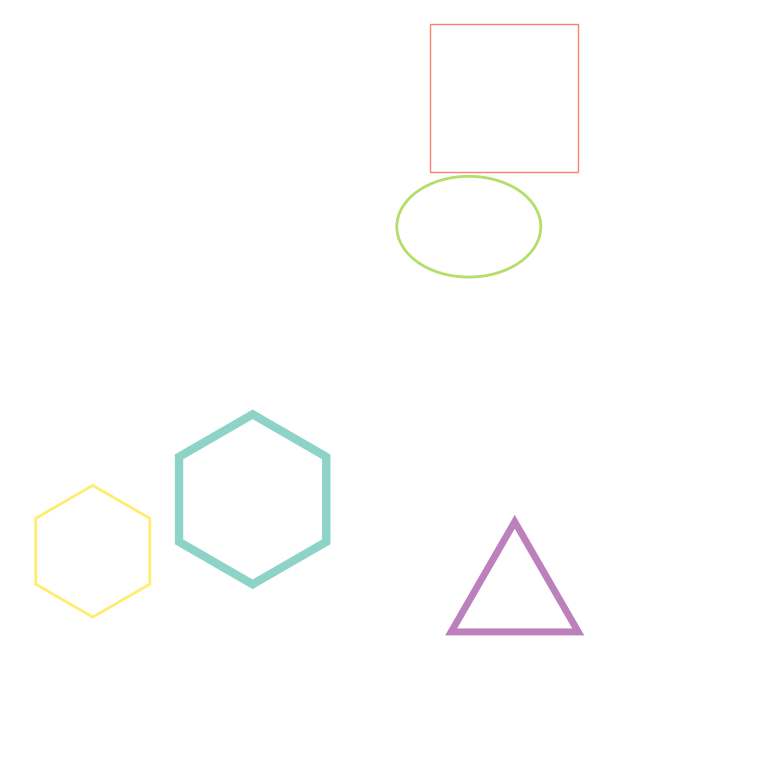[{"shape": "hexagon", "thickness": 3, "radius": 0.55, "center": [0.328, 0.352]}, {"shape": "square", "thickness": 0.5, "radius": 0.48, "center": [0.655, 0.872]}, {"shape": "oval", "thickness": 1, "radius": 0.47, "center": [0.609, 0.706]}, {"shape": "triangle", "thickness": 2.5, "radius": 0.48, "center": [0.668, 0.227]}, {"shape": "hexagon", "thickness": 1, "radius": 0.43, "center": [0.12, 0.284]}]